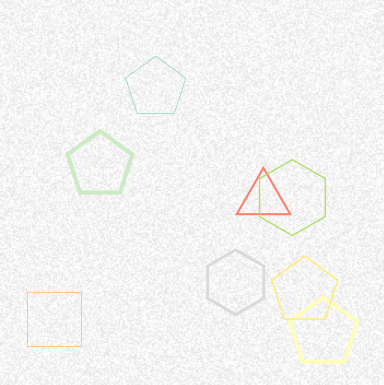[{"shape": "pentagon", "thickness": 0.5, "radius": 0.41, "center": [0.404, 0.772]}, {"shape": "pentagon", "thickness": 2.5, "radius": 0.46, "center": [0.84, 0.135]}, {"shape": "triangle", "thickness": 1.5, "radius": 0.4, "center": [0.684, 0.484]}, {"shape": "square", "thickness": 0.5, "radius": 0.35, "center": [0.139, 0.17]}, {"shape": "hexagon", "thickness": 1, "radius": 0.49, "center": [0.76, 0.487]}, {"shape": "hexagon", "thickness": 2, "radius": 0.42, "center": [0.612, 0.267]}, {"shape": "pentagon", "thickness": 3, "radius": 0.44, "center": [0.26, 0.572]}, {"shape": "pentagon", "thickness": 1, "radius": 0.45, "center": [0.791, 0.245]}]